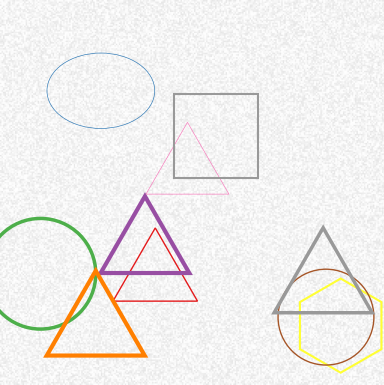[{"shape": "triangle", "thickness": 1, "radius": 0.63, "center": [0.403, 0.281]}, {"shape": "oval", "thickness": 0.5, "radius": 0.7, "center": [0.262, 0.764]}, {"shape": "circle", "thickness": 2.5, "radius": 0.72, "center": [0.105, 0.289]}, {"shape": "triangle", "thickness": 3, "radius": 0.66, "center": [0.377, 0.357]}, {"shape": "triangle", "thickness": 3, "radius": 0.73, "center": [0.249, 0.15]}, {"shape": "hexagon", "thickness": 1.5, "radius": 0.61, "center": [0.885, 0.154]}, {"shape": "circle", "thickness": 1, "radius": 0.62, "center": [0.847, 0.176]}, {"shape": "triangle", "thickness": 0.5, "radius": 0.62, "center": [0.487, 0.558]}, {"shape": "triangle", "thickness": 2.5, "radius": 0.74, "center": [0.839, 0.261]}, {"shape": "square", "thickness": 1.5, "radius": 0.55, "center": [0.561, 0.646]}]